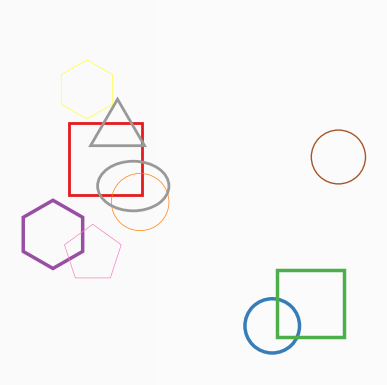[{"shape": "square", "thickness": 2, "radius": 0.47, "center": [0.272, 0.587]}, {"shape": "circle", "thickness": 2.5, "radius": 0.35, "center": [0.703, 0.154]}, {"shape": "square", "thickness": 2.5, "radius": 0.43, "center": [0.801, 0.212]}, {"shape": "hexagon", "thickness": 2.5, "radius": 0.44, "center": [0.137, 0.391]}, {"shape": "circle", "thickness": 0.5, "radius": 0.37, "center": [0.362, 0.475]}, {"shape": "hexagon", "thickness": 0.5, "radius": 0.38, "center": [0.224, 0.768]}, {"shape": "circle", "thickness": 1, "radius": 0.35, "center": [0.873, 0.592]}, {"shape": "pentagon", "thickness": 0.5, "radius": 0.38, "center": [0.24, 0.34]}, {"shape": "triangle", "thickness": 2, "radius": 0.4, "center": [0.303, 0.662]}, {"shape": "oval", "thickness": 2, "radius": 0.46, "center": [0.344, 0.517]}]